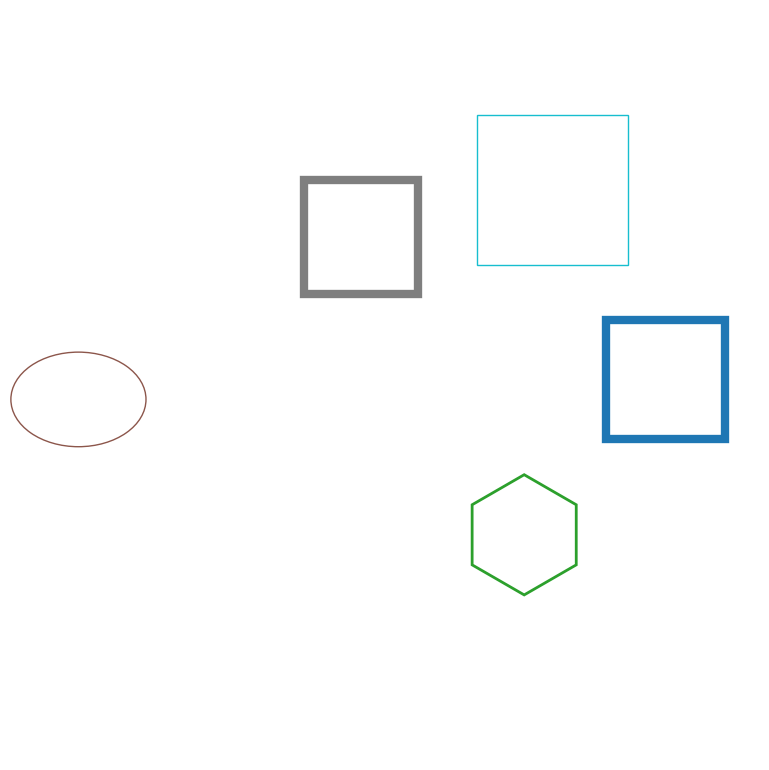[{"shape": "square", "thickness": 3, "radius": 0.39, "center": [0.864, 0.507]}, {"shape": "hexagon", "thickness": 1, "radius": 0.39, "center": [0.681, 0.305]}, {"shape": "oval", "thickness": 0.5, "radius": 0.44, "center": [0.102, 0.481]}, {"shape": "square", "thickness": 3, "radius": 0.37, "center": [0.469, 0.692]}, {"shape": "square", "thickness": 0.5, "radius": 0.49, "center": [0.717, 0.753]}]